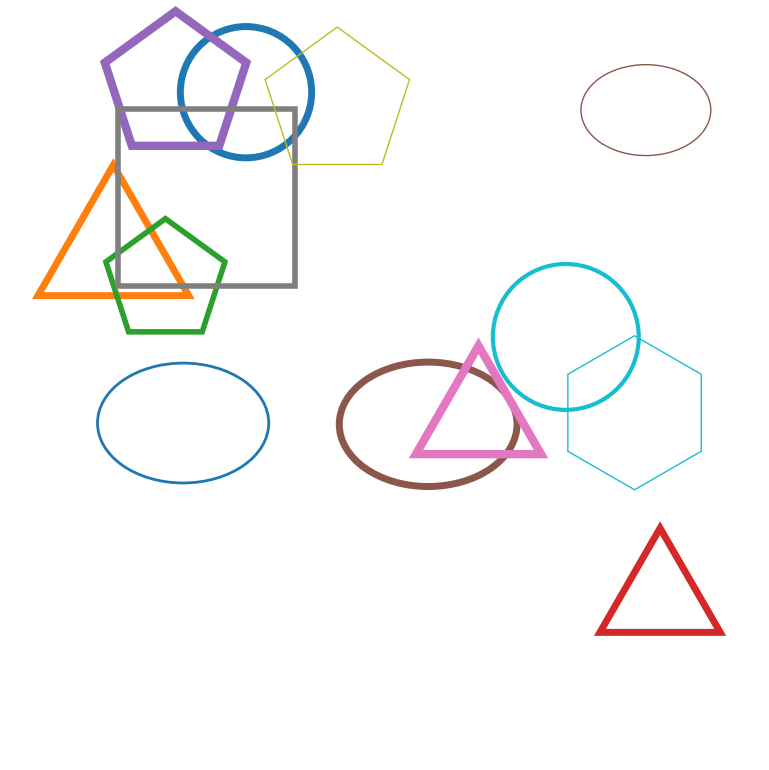[{"shape": "oval", "thickness": 1, "radius": 0.56, "center": [0.238, 0.451]}, {"shape": "circle", "thickness": 2.5, "radius": 0.43, "center": [0.319, 0.88]}, {"shape": "triangle", "thickness": 2.5, "radius": 0.57, "center": [0.147, 0.673]}, {"shape": "pentagon", "thickness": 2, "radius": 0.41, "center": [0.215, 0.635]}, {"shape": "triangle", "thickness": 2.5, "radius": 0.45, "center": [0.857, 0.224]}, {"shape": "pentagon", "thickness": 3, "radius": 0.48, "center": [0.228, 0.889]}, {"shape": "oval", "thickness": 2.5, "radius": 0.58, "center": [0.556, 0.449]}, {"shape": "oval", "thickness": 0.5, "radius": 0.42, "center": [0.839, 0.857]}, {"shape": "triangle", "thickness": 3, "radius": 0.47, "center": [0.621, 0.457]}, {"shape": "square", "thickness": 2, "radius": 0.57, "center": [0.268, 0.744]}, {"shape": "pentagon", "thickness": 0.5, "radius": 0.49, "center": [0.438, 0.866]}, {"shape": "circle", "thickness": 1.5, "radius": 0.47, "center": [0.735, 0.562]}, {"shape": "hexagon", "thickness": 0.5, "radius": 0.5, "center": [0.824, 0.464]}]